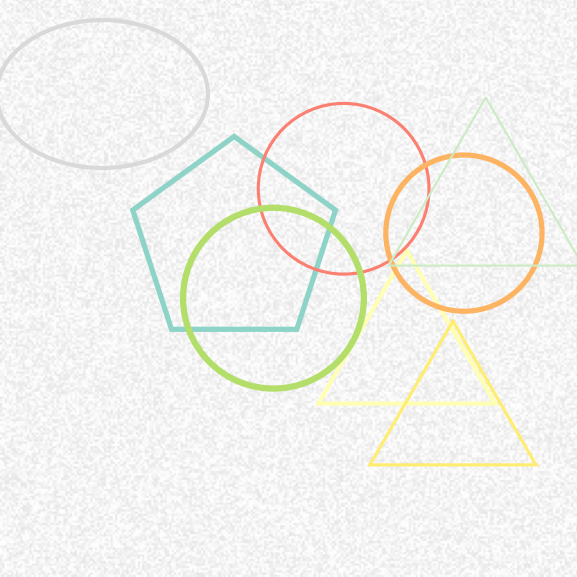[{"shape": "pentagon", "thickness": 2.5, "radius": 0.92, "center": [0.405, 0.578]}, {"shape": "triangle", "thickness": 2, "radius": 0.88, "center": [0.704, 0.389]}, {"shape": "circle", "thickness": 1.5, "radius": 0.74, "center": [0.595, 0.672]}, {"shape": "circle", "thickness": 2.5, "radius": 0.68, "center": [0.803, 0.595]}, {"shape": "circle", "thickness": 3, "radius": 0.78, "center": [0.474, 0.483]}, {"shape": "oval", "thickness": 2, "radius": 0.91, "center": [0.177, 0.836]}, {"shape": "triangle", "thickness": 1, "radius": 0.97, "center": [0.841, 0.636]}, {"shape": "triangle", "thickness": 1.5, "radius": 0.83, "center": [0.784, 0.277]}]